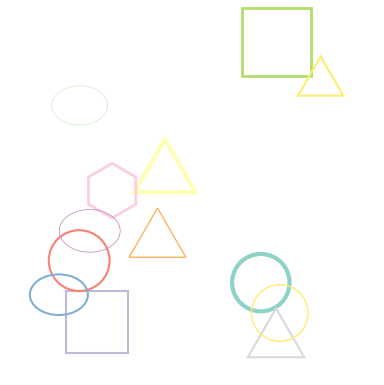[{"shape": "circle", "thickness": 3, "radius": 0.37, "center": [0.677, 0.266]}, {"shape": "triangle", "thickness": 3, "radius": 0.46, "center": [0.428, 0.547]}, {"shape": "square", "thickness": 1.5, "radius": 0.41, "center": [0.252, 0.163]}, {"shape": "circle", "thickness": 1.5, "radius": 0.39, "center": [0.206, 0.323]}, {"shape": "oval", "thickness": 1.5, "radius": 0.38, "center": [0.153, 0.234]}, {"shape": "triangle", "thickness": 1, "radius": 0.43, "center": [0.409, 0.374]}, {"shape": "square", "thickness": 2, "radius": 0.44, "center": [0.718, 0.891]}, {"shape": "hexagon", "thickness": 2, "radius": 0.35, "center": [0.291, 0.505]}, {"shape": "triangle", "thickness": 1.5, "radius": 0.42, "center": [0.717, 0.115]}, {"shape": "oval", "thickness": 0.5, "radius": 0.4, "center": [0.233, 0.4]}, {"shape": "oval", "thickness": 0.5, "radius": 0.36, "center": [0.207, 0.726]}, {"shape": "triangle", "thickness": 1.5, "radius": 0.34, "center": [0.833, 0.785]}, {"shape": "circle", "thickness": 1, "radius": 0.37, "center": [0.727, 0.187]}]